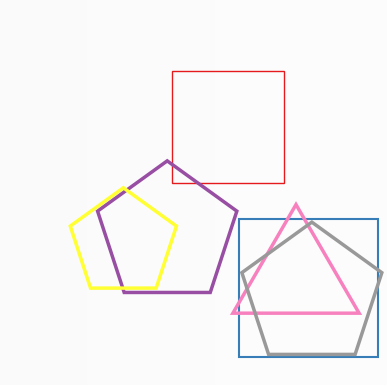[{"shape": "square", "thickness": 1, "radius": 0.73, "center": [0.588, 0.67]}, {"shape": "square", "thickness": 1.5, "radius": 0.89, "center": [0.797, 0.252]}, {"shape": "pentagon", "thickness": 2.5, "radius": 0.94, "center": [0.432, 0.393]}, {"shape": "pentagon", "thickness": 2.5, "radius": 0.72, "center": [0.318, 0.368]}, {"shape": "triangle", "thickness": 2.5, "radius": 0.94, "center": [0.764, 0.281]}, {"shape": "pentagon", "thickness": 2.5, "radius": 0.95, "center": [0.805, 0.233]}]